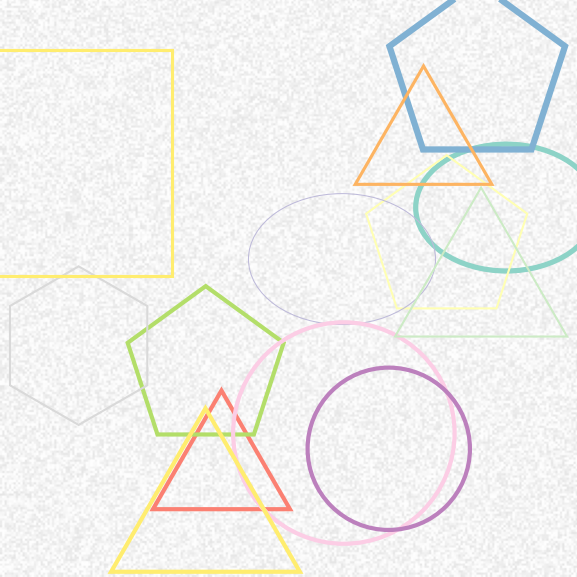[{"shape": "oval", "thickness": 2.5, "radius": 0.78, "center": [0.877, 0.64]}, {"shape": "pentagon", "thickness": 1, "radius": 0.73, "center": [0.773, 0.584]}, {"shape": "oval", "thickness": 0.5, "radius": 0.81, "center": [0.592, 0.55]}, {"shape": "triangle", "thickness": 2, "radius": 0.68, "center": [0.383, 0.186]}, {"shape": "pentagon", "thickness": 3, "radius": 0.8, "center": [0.826, 0.87]}, {"shape": "triangle", "thickness": 1.5, "radius": 0.68, "center": [0.733, 0.748]}, {"shape": "pentagon", "thickness": 2, "radius": 0.71, "center": [0.356, 0.362]}, {"shape": "circle", "thickness": 2, "radius": 0.96, "center": [0.595, 0.249]}, {"shape": "hexagon", "thickness": 1, "radius": 0.69, "center": [0.136, 0.401]}, {"shape": "circle", "thickness": 2, "radius": 0.7, "center": [0.673, 0.222]}, {"shape": "triangle", "thickness": 1, "radius": 0.86, "center": [0.833, 0.502]}, {"shape": "triangle", "thickness": 2, "radius": 0.94, "center": [0.356, 0.103]}, {"shape": "square", "thickness": 1.5, "radius": 0.98, "center": [0.102, 0.716]}]